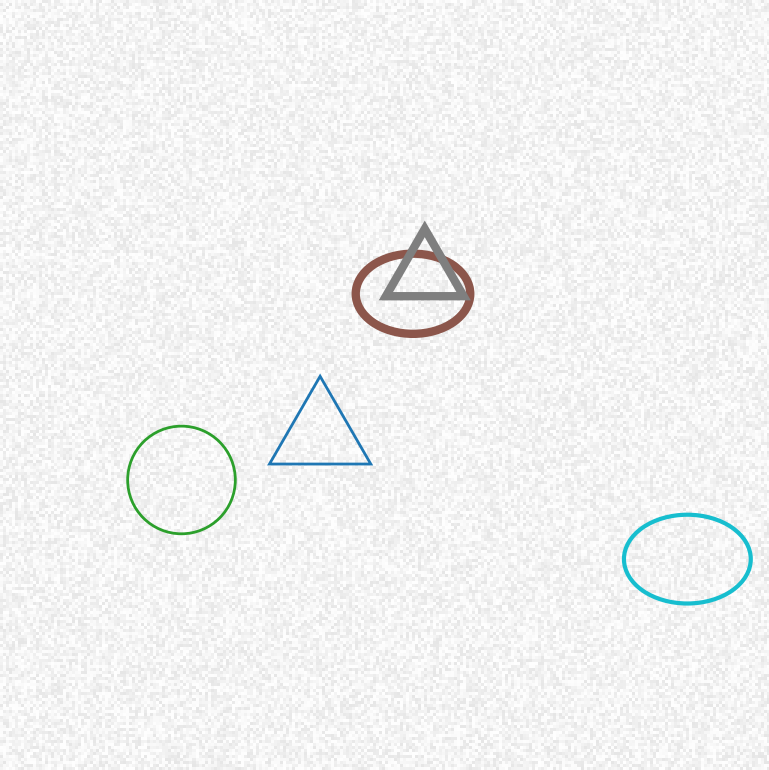[{"shape": "triangle", "thickness": 1, "radius": 0.38, "center": [0.416, 0.435]}, {"shape": "circle", "thickness": 1, "radius": 0.35, "center": [0.236, 0.377]}, {"shape": "oval", "thickness": 3, "radius": 0.37, "center": [0.536, 0.618]}, {"shape": "triangle", "thickness": 3, "radius": 0.29, "center": [0.552, 0.644]}, {"shape": "oval", "thickness": 1.5, "radius": 0.41, "center": [0.893, 0.274]}]